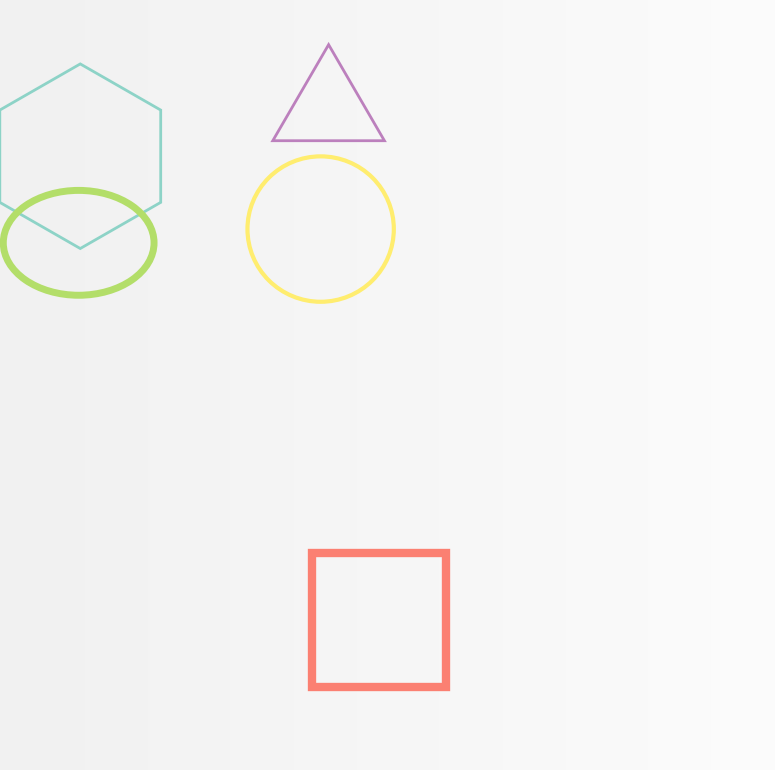[{"shape": "hexagon", "thickness": 1, "radius": 0.6, "center": [0.104, 0.797]}, {"shape": "square", "thickness": 3, "radius": 0.43, "center": [0.489, 0.194]}, {"shape": "oval", "thickness": 2.5, "radius": 0.49, "center": [0.102, 0.685]}, {"shape": "triangle", "thickness": 1, "radius": 0.42, "center": [0.424, 0.859]}, {"shape": "circle", "thickness": 1.5, "radius": 0.47, "center": [0.414, 0.703]}]